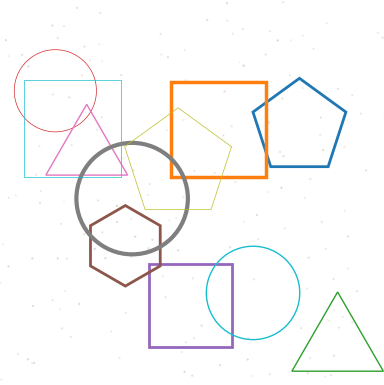[{"shape": "pentagon", "thickness": 2, "radius": 0.63, "center": [0.778, 0.67]}, {"shape": "square", "thickness": 2.5, "radius": 0.61, "center": [0.567, 0.664]}, {"shape": "triangle", "thickness": 1, "radius": 0.69, "center": [0.877, 0.104]}, {"shape": "circle", "thickness": 0.5, "radius": 0.53, "center": [0.144, 0.764]}, {"shape": "square", "thickness": 2, "radius": 0.54, "center": [0.495, 0.206]}, {"shape": "hexagon", "thickness": 2, "radius": 0.52, "center": [0.326, 0.362]}, {"shape": "triangle", "thickness": 1, "radius": 0.61, "center": [0.225, 0.606]}, {"shape": "circle", "thickness": 3, "radius": 0.72, "center": [0.343, 0.484]}, {"shape": "pentagon", "thickness": 0.5, "radius": 0.73, "center": [0.463, 0.574]}, {"shape": "square", "thickness": 0.5, "radius": 0.63, "center": [0.188, 0.667]}, {"shape": "circle", "thickness": 1, "radius": 0.61, "center": [0.657, 0.239]}]